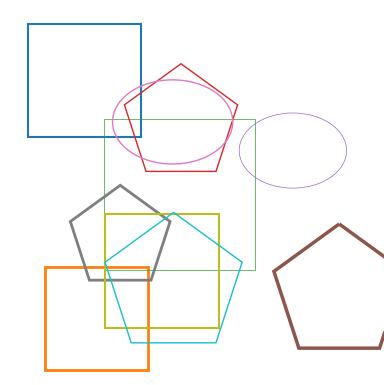[{"shape": "square", "thickness": 1.5, "radius": 0.73, "center": [0.22, 0.792]}, {"shape": "square", "thickness": 2, "radius": 0.67, "center": [0.251, 0.172]}, {"shape": "square", "thickness": 0.5, "radius": 0.98, "center": [0.466, 0.495]}, {"shape": "pentagon", "thickness": 1, "radius": 0.77, "center": [0.47, 0.68]}, {"shape": "oval", "thickness": 0.5, "radius": 0.7, "center": [0.761, 0.609]}, {"shape": "pentagon", "thickness": 2.5, "radius": 0.89, "center": [0.881, 0.24]}, {"shape": "oval", "thickness": 1, "radius": 0.78, "center": [0.448, 0.683]}, {"shape": "pentagon", "thickness": 2, "radius": 0.68, "center": [0.312, 0.382]}, {"shape": "square", "thickness": 1.5, "radius": 0.74, "center": [0.421, 0.296]}, {"shape": "pentagon", "thickness": 1, "radius": 0.94, "center": [0.451, 0.261]}]